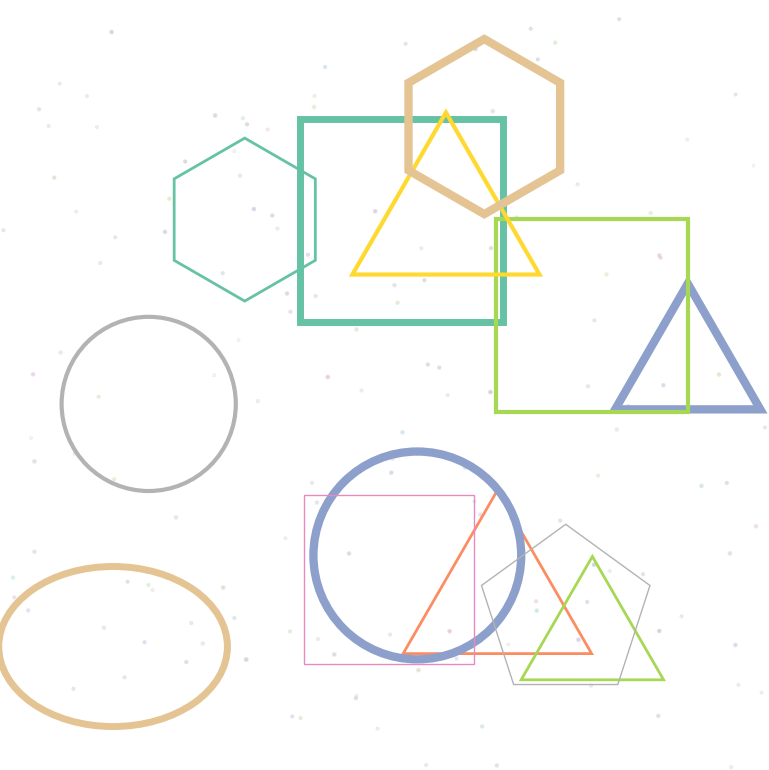[{"shape": "square", "thickness": 2.5, "radius": 0.66, "center": [0.521, 0.714]}, {"shape": "hexagon", "thickness": 1, "radius": 0.53, "center": [0.318, 0.715]}, {"shape": "triangle", "thickness": 1, "radius": 0.71, "center": [0.646, 0.222]}, {"shape": "circle", "thickness": 3, "radius": 0.67, "center": [0.542, 0.279]}, {"shape": "triangle", "thickness": 3, "radius": 0.54, "center": [0.893, 0.523]}, {"shape": "square", "thickness": 0.5, "radius": 0.55, "center": [0.505, 0.247]}, {"shape": "square", "thickness": 1.5, "radius": 0.63, "center": [0.769, 0.59]}, {"shape": "triangle", "thickness": 1, "radius": 0.53, "center": [0.769, 0.171]}, {"shape": "triangle", "thickness": 1.5, "radius": 0.7, "center": [0.579, 0.714]}, {"shape": "hexagon", "thickness": 3, "radius": 0.57, "center": [0.629, 0.836]}, {"shape": "oval", "thickness": 2.5, "radius": 0.74, "center": [0.147, 0.16]}, {"shape": "circle", "thickness": 1.5, "radius": 0.57, "center": [0.193, 0.475]}, {"shape": "pentagon", "thickness": 0.5, "radius": 0.58, "center": [0.735, 0.204]}]